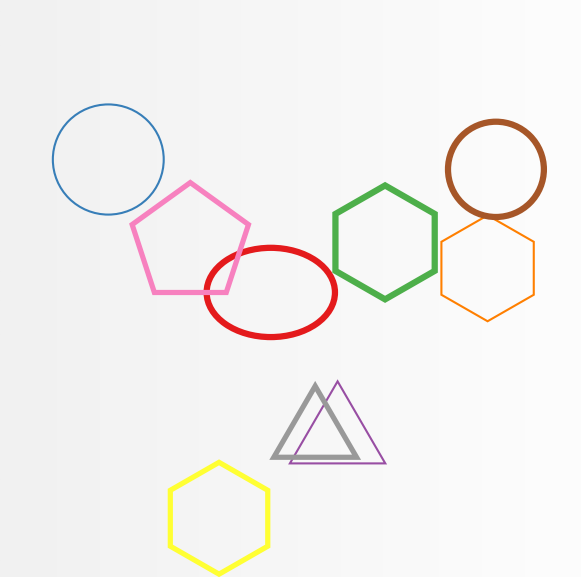[{"shape": "oval", "thickness": 3, "radius": 0.55, "center": [0.466, 0.493]}, {"shape": "circle", "thickness": 1, "radius": 0.48, "center": [0.186, 0.723]}, {"shape": "hexagon", "thickness": 3, "radius": 0.49, "center": [0.663, 0.579]}, {"shape": "triangle", "thickness": 1, "radius": 0.47, "center": [0.581, 0.244]}, {"shape": "hexagon", "thickness": 1, "radius": 0.46, "center": [0.839, 0.535]}, {"shape": "hexagon", "thickness": 2.5, "radius": 0.48, "center": [0.377, 0.102]}, {"shape": "circle", "thickness": 3, "radius": 0.41, "center": [0.853, 0.706]}, {"shape": "pentagon", "thickness": 2.5, "radius": 0.53, "center": [0.327, 0.578]}, {"shape": "triangle", "thickness": 2.5, "radius": 0.41, "center": [0.542, 0.248]}]